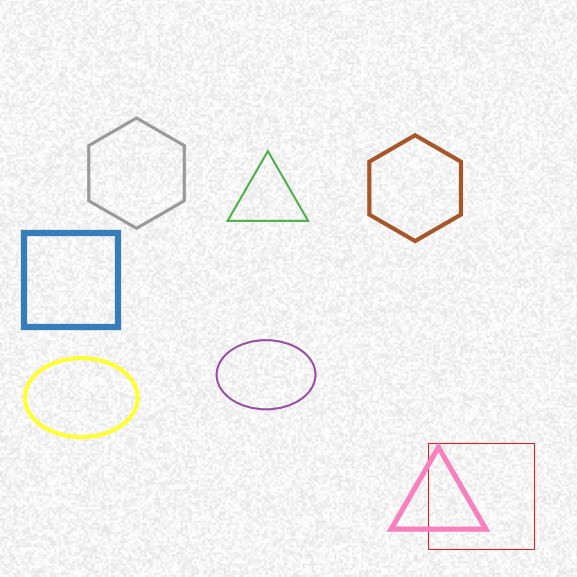[{"shape": "square", "thickness": 0.5, "radius": 0.46, "center": [0.832, 0.141]}, {"shape": "square", "thickness": 3, "radius": 0.41, "center": [0.123, 0.514]}, {"shape": "triangle", "thickness": 1, "radius": 0.4, "center": [0.464, 0.657]}, {"shape": "oval", "thickness": 1, "radius": 0.43, "center": [0.461, 0.35]}, {"shape": "oval", "thickness": 2, "radius": 0.49, "center": [0.141, 0.311]}, {"shape": "hexagon", "thickness": 2, "radius": 0.46, "center": [0.719, 0.673]}, {"shape": "triangle", "thickness": 2.5, "radius": 0.47, "center": [0.759, 0.13]}, {"shape": "hexagon", "thickness": 1.5, "radius": 0.48, "center": [0.236, 0.699]}]